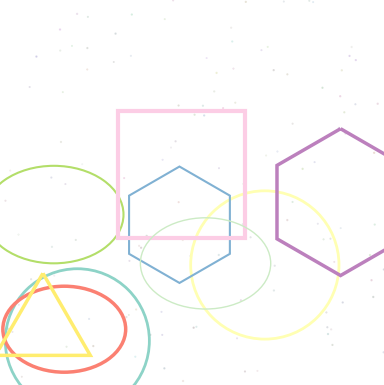[{"shape": "circle", "thickness": 2, "radius": 0.94, "center": [0.201, 0.115]}, {"shape": "circle", "thickness": 2, "radius": 0.96, "center": [0.688, 0.312]}, {"shape": "oval", "thickness": 2.5, "radius": 0.8, "center": [0.167, 0.145]}, {"shape": "hexagon", "thickness": 1.5, "radius": 0.76, "center": [0.466, 0.416]}, {"shape": "oval", "thickness": 1.5, "radius": 0.9, "center": [0.14, 0.443]}, {"shape": "square", "thickness": 3, "radius": 0.82, "center": [0.472, 0.547]}, {"shape": "hexagon", "thickness": 2.5, "radius": 0.95, "center": [0.885, 0.475]}, {"shape": "oval", "thickness": 1, "radius": 0.85, "center": [0.534, 0.316]}, {"shape": "triangle", "thickness": 2.5, "radius": 0.71, "center": [0.111, 0.148]}]